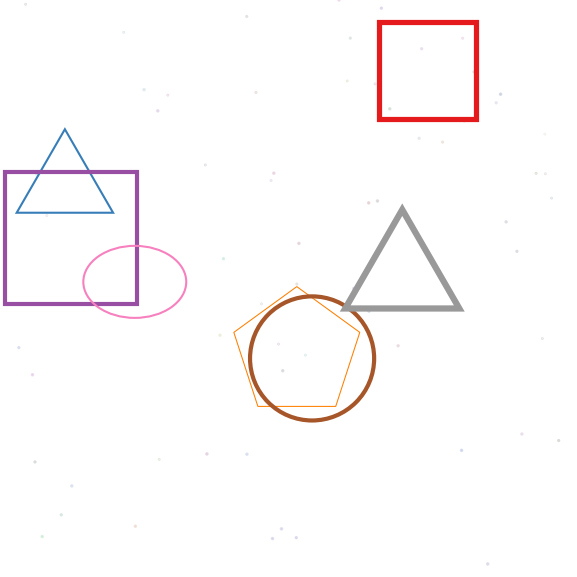[{"shape": "square", "thickness": 2.5, "radius": 0.42, "center": [0.741, 0.876]}, {"shape": "triangle", "thickness": 1, "radius": 0.48, "center": [0.112, 0.679]}, {"shape": "square", "thickness": 2, "radius": 0.57, "center": [0.124, 0.588]}, {"shape": "pentagon", "thickness": 0.5, "radius": 0.57, "center": [0.514, 0.388]}, {"shape": "circle", "thickness": 2, "radius": 0.54, "center": [0.54, 0.378]}, {"shape": "oval", "thickness": 1, "radius": 0.45, "center": [0.233, 0.511]}, {"shape": "triangle", "thickness": 3, "radius": 0.57, "center": [0.697, 0.522]}]